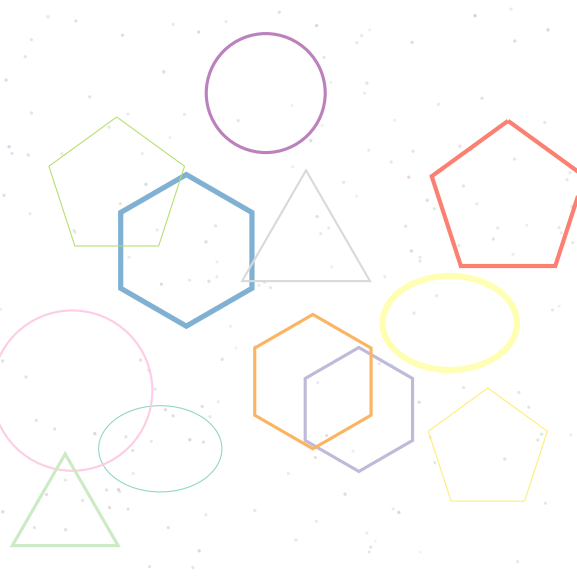[{"shape": "oval", "thickness": 0.5, "radius": 0.53, "center": [0.278, 0.222]}, {"shape": "oval", "thickness": 3, "radius": 0.58, "center": [0.779, 0.44]}, {"shape": "hexagon", "thickness": 1.5, "radius": 0.54, "center": [0.621, 0.29]}, {"shape": "pentagon", "thickness": 2, "radius": 0.69, "center": [0.88, 0.651]}, {"shape": "hexagon", "thickness": 2.5, "radius": 0.66, "center": [0.323, 0.566]}, {"shape": "hexagon", "thickness": 1.5, "radius": 0.58, "center": [0.542, 0.338]}, {"shape": "pentagon", "thickness": 0.5, "radius": 0.62, "center": [0.202, 0.673]}, {"shape": "circle", "thickness": 1, "radius": 0.69, "center": [0.125, 0.323]}, {"shape": "triangle", "thickness": 1, "radius": 0.64, "center": [0.53, 0.576]}, {"shape": "circle", "thickness": 1.5, "radius": 0.52, "center": [0.46, 0.838]}, {"shape": "triangle", "thickness": 1.5, "radius": 0.53, "center": [0.113, 0.107]}, {"shape": "pentagon", "thickness": 0.5, "radius": 0.54, "center": [0.845, 0.219]}]